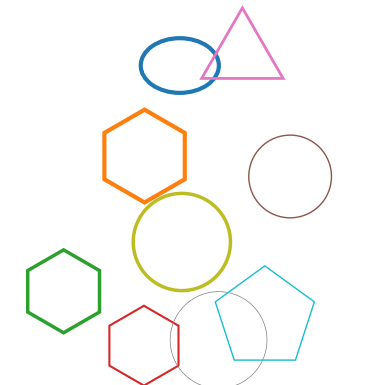[{"shape": "oval", "thickness": 3, "radius": 0.51, "center": [0.467, 0.83]}, {"shape": "hexagon", "thickness": 3, "radius": 0.6, "center": [0.376, 0.595]}, {"shape": "hexagon", "thickness": 2.5, "radius": 0.54, "center": [0.165, 0.243]}, {"shape": "hexagon", "thickness": 1.5, "radius": 0.52, "center": [0.374, 0.102]}, {"shape": "circle", "thickness": 1, "radius": 0.54, "center": [0.754, 0.542]}, {"shape": "triangle", "thickness": 2, "radius": 0.61, "center": [0.63, 0.857]}, {"shape": "circle", "thickness": 0.5, "radius": 0.63, "center": [0.568, 0.117]}, {"shape": "circle", "thickness": 2.5, "radius": 0.63, "center": [0.472, 0.371]}, {"shape": "pentagon", "thickness": 1, "radius": 0.68, "center": [0.688, 0.174]}]